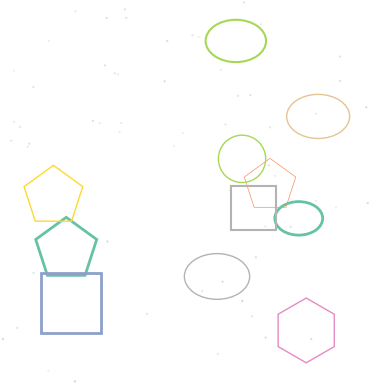[{"shape": "pentagon", "thickness": 2, "radius": 0.42, "center": [0.172, 0.352]}, {"shape": "oval", "thickness": 2, "radius": 0.31, "center": [0.776, 0.433]}, {"shape": "pentagon", "thickness": 0.5, "radius": 0.35, "center": [0.701, 0.518]}, {"shape": "square", "thickness": 2, "radius": 0.39, "center": [0.184, 0.214]}, {"shape": "hexagon", "thickness": 1, "radius": 0.42, "center": [0.795, 0.142]}, {"shape": "oval", "thickness": 1.5, "radius": 0.39, "center": [0.613, 0.894]}, {"shape": "circle", "thickness": 1, "radius": 0.31, "center": [0.629, 0.587]}, {"shape": "pentagon", "thickness": 1, "radius": 0.4, "center": [0.139, 0.49]}, {"shape": "oval", "thickness": 1, "radius": 0.41, "center": [0.826, 0.698]}, {"shape": "oval", "thickness": 1, "radius": 0.42, "center": [0.564, 0.282]}, {"shape": "square", "thickness": 1.5, "radius": 0.29, "center": [0.658, 0.459]}]